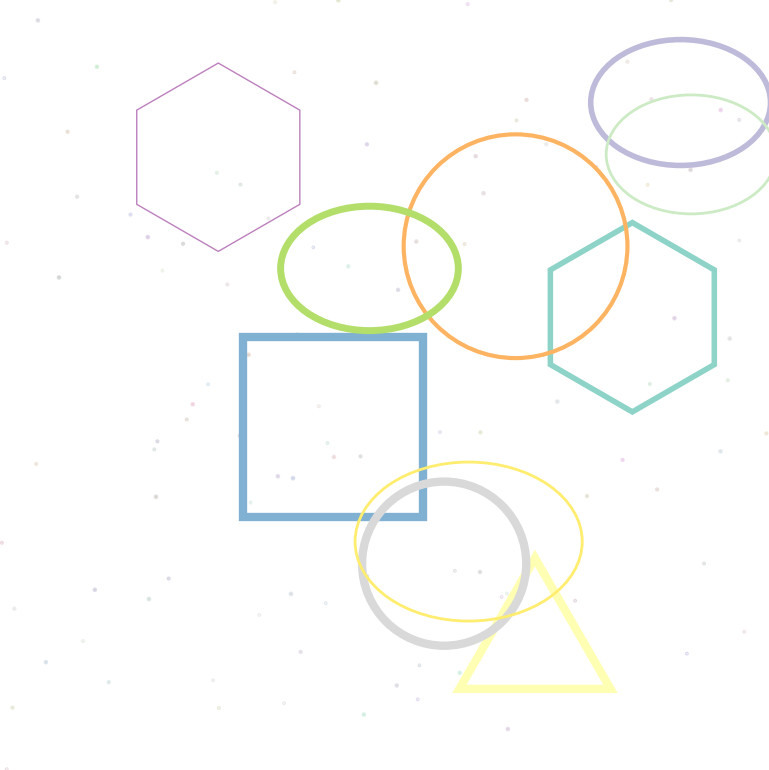[{"shape": "hexagon", "thickness": 2, "radius": 0.61, "center": [0.821, 0.588]}, {"shape": "triangle", "thickness": 3, "radius": 0.57, "center": [0.695, 0.162]}, {"shape": "oval", "thickness": 2, "radius": 0.58, "center": [0.884, 0.867]}, {"shape": "square", "thickness": 3, "radius": 0.59, "center": [0.432, 0.446]}, {"shape": "circle", "thickness": 1.5, "radius": 0.73, "center": [0.67, 0.68]}, {"shape": "oval", "thickness": 2.5, "radius": 0.58, "center": [0.48, 0.651]}, {"shape": "circle", "thickness": 3, "radius": 0.53, "center": [0.577, 0.268]}, {"shape": "hexagon", "thickness": 0.5, "radius": 0.61, "center": [0.283, 0.796]}, {"shape": "oval", "thickness": 1, "radius": 0.55, "center": [0.898, 0.799]}, {"shape": "oval", "thickness": 1, "radius": 0.74, "center": [0.609, 0.297]}]